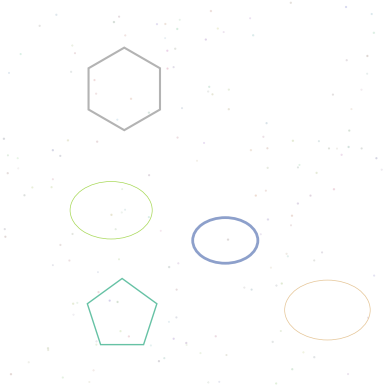[{"shape": "pentagon", "thickness": 1, "radius": 0.47, "center": [0.317, 0.182]}, {"shape": "oval", "thickness": 2, "radius": 0.42, "center": [0.585, 0.376]}, {"shape": "oval", "thickness": 0.5, "radius": 0.53, "center": [0.289, 0.454]}, {"shape": "oval", "thickness": 0.5, "radius": 0.56, "center": [0.85, 0.195]}, {"shape": "hexagon", "thickness": 1.5, "radius": 0.54, "center": [0.323, 0.769]}]